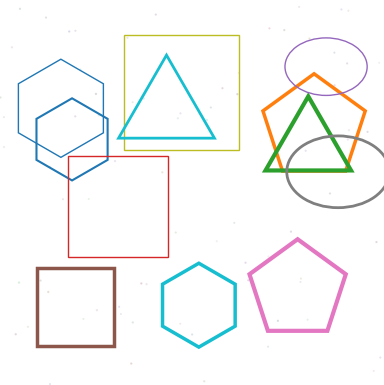[{"shape": "hexagon", "thickness": 1.5, "radius": 0.53, "center": [0.187, 0.638]}, {"shape": "hexagon", "thickness": 1, "radius": 0.64, "center": [0.158, 0.719]}, {"shape": "pentagon", "thickness": 2.5, "radius": 0.7, "center": [0.816, 0.669]}, {"shape": "triangle", "thickness": 3, "radius": 0.64, "center": [0.801, 0.621]}, {"shape": "square", "thickness": 1, "radius": 0.65, "center": [0.307, 0.464]}, {"shape": "oval", "thickness": 1, "radius": 0.53, "center": [0.847, 0.827]}, {"shape": "square", "thickness": 2.5, "radius": 0.5, "center": [0.196, 0.203]}, {"shape": "pentagon", "thickness": 3, "radius": 0.66, "center": [0.773, 0.247]}, {"shape": "oval", "thickness": 2, "radius": 0.67, "center": [0.878, 0.554]}, {"shape": "square", "thickness": 1, "radius": 0.75, "center": [0.471, 0.76]}, {"shape": "triangle", "thickness": 2, "radius": 0.72, "center": [0.432, 0.713]}, {"shape": "hexagon", "thickness": 2.5, "radius": 0.54, "center": [0.516, 0.207]}]